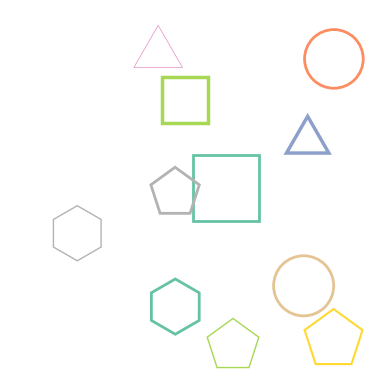[{"shape": "hexagon", "thickness": 2, "radius": 0.36, "center": [0.455, 0.204]}, {"shape": "square", "thickness": 2, "radius": 0.43, "center": [0.586, 0.513]}, {"shape": "circle", "thickness": 2, "radius": 0.38, "center": [0.867, 0.847]}, {"shape": "triangle", "thickness": 2.5, "radius": 0.32, "center": [0.799, 0.634]}, {"shape": "triangle", "thickness": 0.5, "radius": 0.36, "center": [0.411, 0.861]}, {"shape": "square", "thickness": 2.5, "radius": 0.3, "center": [0.481, 0.74]}, {"shape": "pentagon", "thickness": 1, "radius": 0.35, "center": [0.605, 0.102]}, {"shape": "pentagon", "thickness": 1.5, "radius": 0.4, "center": [0.866, 0.118]}, {"shape": "circle", "thickness": 2, "radius": 0.39, "center": [0.789, 0.258]}, {"shape": "pentagon", "thickness": 2, "radius": 0.33, "center": [0.455, 0.499]}, {"shape": "hexagon", "thickness": 1, "radius": 0.36, "center": [0.201, 0.394]}]